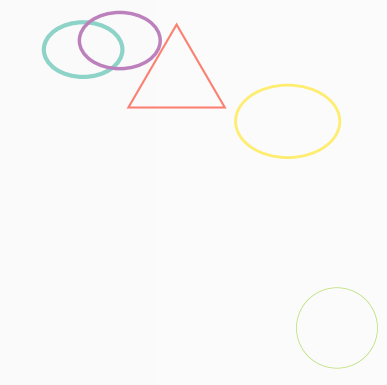[{"shape": "oval", "thickness": 3, "radius": 0.51, "center": [0.215, 0.871]}, {"shape": "triangle", "thickness": 1.5, "radius": 0.72, "center": [0.456, 0.793]}, {"shape": "circle", "thickness": 0.5, "radius": 0.52, "center": [0.87, 0.148]}, {"shape": "oval", "thickness": 2.5, "radius": 0.52, "center": [0.309, 0.895]}, {"shape": "oval", "thickness": 2, "radius": 0.67, "center": [0.742, 0.685]}]